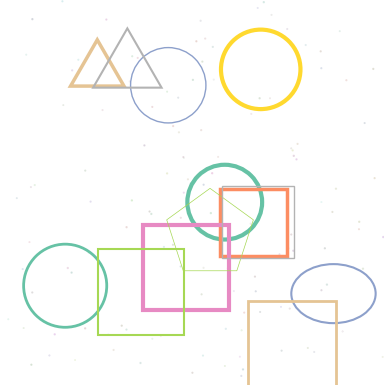[{"shape": "circle", "thickness": 2, "radius": 0.54, "center": [0.169, 0.258]}, {"shape": "circle", "thickness": 3, "radius": 0.49, "center": [0.584, 0.475]}, {"shape": "square", "thickness": 2.5, "radius": 0.43, "center": [0.658, 0.422]}, {"shape": "circle", "thickness": 1, "radius": 0.49, "center": [0.437, 0.779]}, {"shape": "oval", "thickness": 1.5, "radius": 0.55, "center": [0.866, 0.237]}, {"shape": "square", "thickness": 3, "radius": 0.55, "center": [0.483, 0.306]}, {"shape": "square", "thickness": 1.5, "radius": 0.56, "center": [0.367, 0.241]}, {"shape": "pentagon", "thickness": 0.5, "radius": 0.59, "center": [0.546, 0.392]}, {"shape": "circle", "thickness": 3, "radius": 0.52, "center": [0.677, 0.82]}, {"shape": "triangle", "thickness": 2.5, "radius": 0.4, "center": [0.253, 0.816]}, {"shape": "square", "thickness": 2, "radius": 0.58, "center": [0.758, 0.102]}, {"shape": "square", "thickness": 1, "radius": 0.47, "center": [0.671, 0.423]}, {"shape": "triangle", "thickness": 1.5, "radius": 0.51, "center": [0.331, 0.824]}]